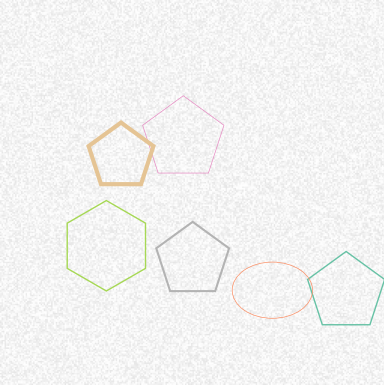[{"shape": "pentagon", "thickness": 1, "radius": 0.53, "center": [0.899, 0.242]}, {"shape": "oval", "thickness": 0.5, "radius": 0.52, "center": [0.707, 0.246]}, {"shape": "pentagon", "thickness": 0.5, "radius": 0.56, "center": [0.476, 0.64]}, {"shape": "hexagon", "thickness": 1, "radius": 0.59, "center": [0.276, 0.362]}, {"shape": "pentagon", "thickness": 3, "radius": 0.44, "center": [0.314, 0.593]}, {"shape": "pentagon", "thickness": 1.5, "radius": 0.5, "center": [0.5, 0.324]}]